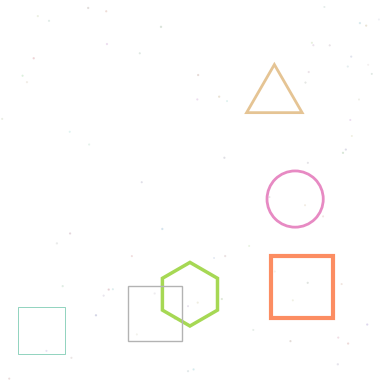[{"shape": "square", "thickness": 0.5, "radius": 0.3, "center": [0.108, 0.141]}, {"shape": "square", "thickness": 3, "radius": 0.4, "center": [0.785, 0.255]}, {"shape": "circle", "thickness": 2, "radius": 0.37, "center": [0.767, 0.483]}, {"shape": "hexagon", "thickness": 2.5, "radius": 0.41, "center": [0.493, 0.236]}, {"shape": "triangle", "thickness": 2, "radius": 0.42, "center": [0.713, 0.749]}, {"shape": "square", "thickness": 1, "radius": 0.35, "center": [0.403, 0.186]}]